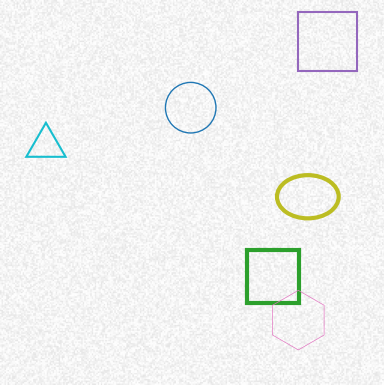[{"shape": "circle", "thickness": 1, "radius": 0.33, "center": [0.495, 0.72]}, {"shape": "square", "thickness": 3, "radius": 0.34, "center": [0.709, 0.282]}, {"shape": "square", "thickness": 1.5, "radius": 0.38, "center": [0.851, 0.892]}, {"shape": "hexagon", "thickness": 0.5, "radius": 0.39, "center": [0.775, 0.168]}, {"shape": "oval", "thickness": 3, "radius": 0.4, "center": [0.8, 0.489]}, {"shape": "triangle", "thickness": 1.5, "radius": 0.29, "center": [0.119, 0.622]}]